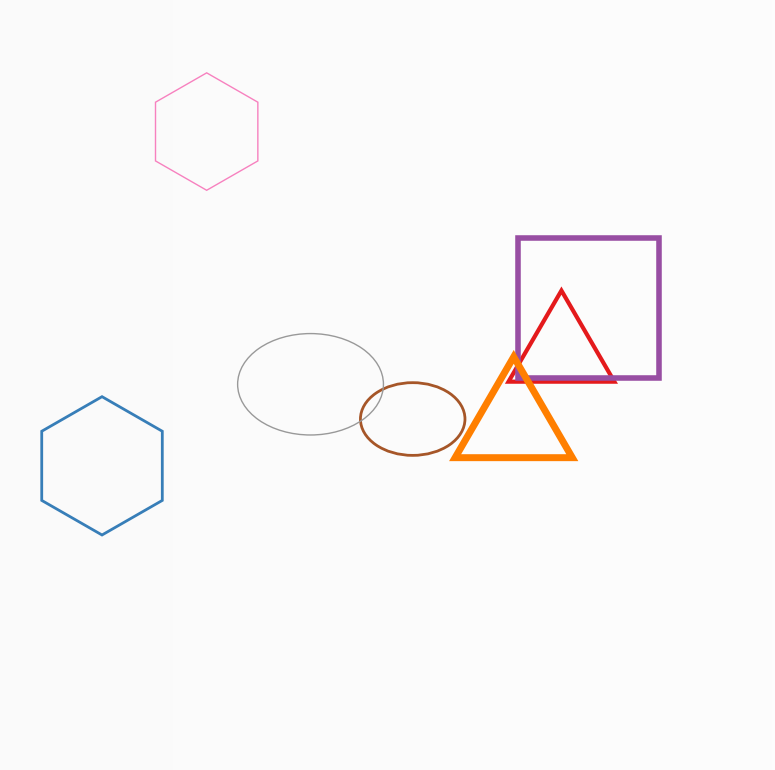[{"shape": "triangle", "thickness": 1.5, "radius": 0.39, "center": [0.724, 0.544]}, {"shape": "hexagon", "thickness": 1, "radius": 0.45, "center": [0.132, 0.395]}, {"shape": "square", "thickness": 2, "radius": 0.45, "center": [0.759, 0.6]}, {"shape": "triangle", "thickness": 2.5, "radius": 0.44, "center": [0.663, 0.449]}, {"shape": "oval", "thickness": 1, "radius": 0.34, "center": [0.533, 0.456]}, {"shape": "hexagon", "thickness": 0.5, "radius": 0.38, "center": [0.267, 0.829]}, {"shape": "oval", "thickness": 0.5, "radius": 0.47, "center": [0.401, 0.501]}]